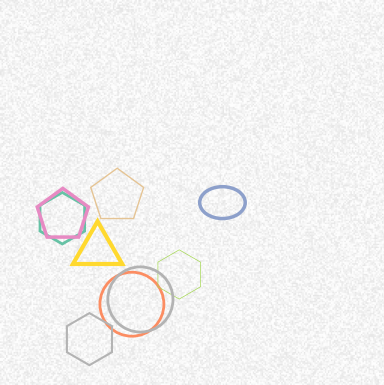[{"shape": "hexagon", "thickness": 2, "radius": 0.33, "center": [0.162, 0.433]}, {"shape": "circle", "thickness": 2, "radius": 0.42, "center": [0.343, 0.21]}, {"shape": "oval", "thickness": 2.5, "radius": 0.3, "center": [0.578, 0.474]}, {"shape": "pentagon", "thickness": 2.5, "radius": 0.35, "center": [0.163, 0.441]}, {"shape": "hexagon", "thickness": 0.5, "radius": 0.32, "center": [0.466, 0.287]}, {"shape": "triangle", "thickness": 3, "radius": 0.37, "center": [0.253, 0.351]}, {"shape": "pentagon", "thickness": 1, "radius": 0.36, "center": [0.304, 0.491]}, {"shape": "circle", "thickness": 2, "radius": 0.42, "center": [0.365, 0.222]}, {"shape": "hexagon", "thickness": 1.5, "radius": 0.34, "center": [0.232, 0.119]}]